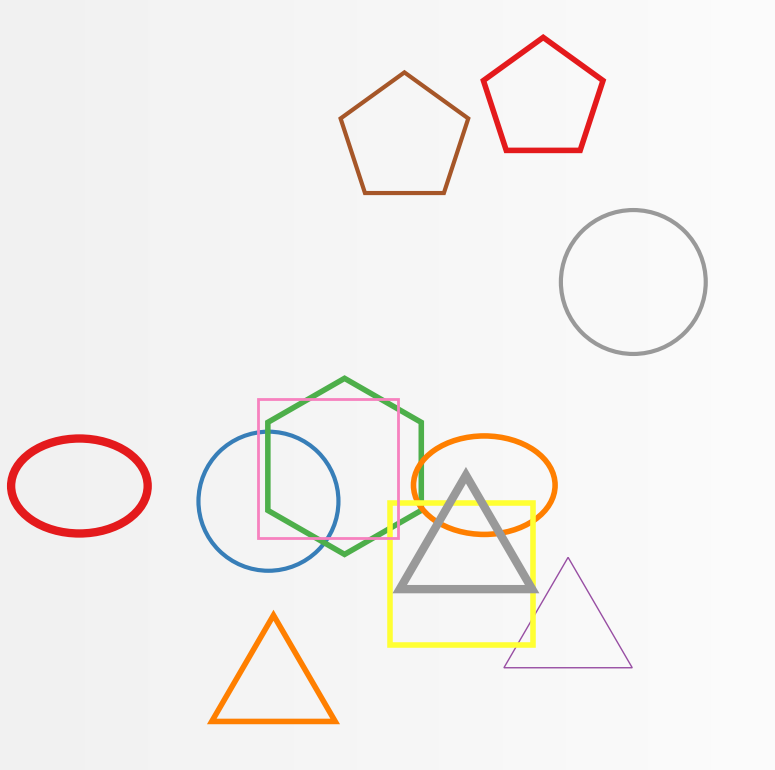[{"shape": "oval", "thickness": 3, "radius": 0.44, "center": [0.102, 0.369]}, {"shape": "pentagon", "thickness": 2, "radius": 0.41, "center": [0.701, 0.87]}, {"shape": "circle", "thickness": 1.5, "radius": 0.45, "center": [0.346, 0.349]}, {"shape": "hexagon", "thickness": 2, "radius": 0.57, "center": [0.445, 0.394]}, {"shape": "triangle", "thickness": 0.5, "radius": 0.48, "center": [0.733, 0.181]}, {"shape": "triangle", "thickness": 2, "radius": 0.46, "center": [0.353, 0.109]}, {"shape": "oval", "thickness": 2, "radius": 0.46, "center": [0.625, 0.37]}, {"shape": "square", "thickness": 2, "radius": 0.46, "center": [0.596, 0.255]}, {"shape": "pentagon", "thickness": 1.5, "radius": 0.43, "center": [0.522, 0.819]}, {"shape": "square", "thickness": 1, "radius": 0.45, "center": [0.423, 0.391]}, {"shape": "triangle", "thickness": 3, "radius": 0.49, "center": [0.601, 0.284]}, {"shape": "circle", "thickness": 1.5, "radius": 0.47, "center": [0.817, 0.634]}]